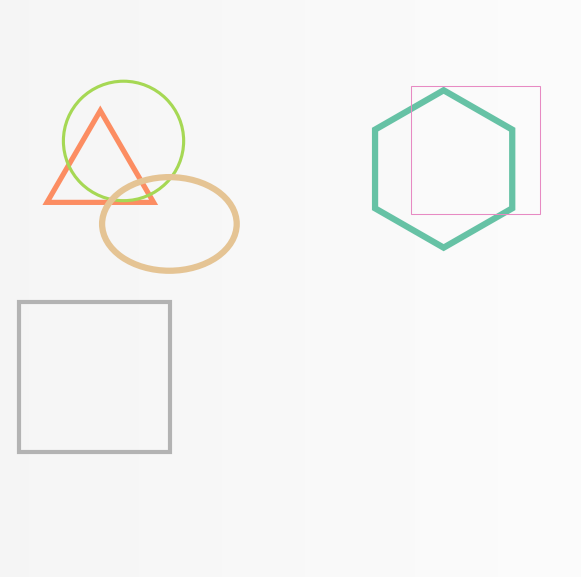[{"shape": "hexagon", "thickness": 3, "radius": 0.68, "center": [0.763, 0.707]}, {"shape": "triangle", "thickness": 2.5, "radius": 0.53, "center": [0.173, 0.702]}, {"shape": "square", "thickness": 0.5, "radius": 0.55, "center": [0.817, 0.74]}, {"shape": "circle", "thickness": 1.5, "radius": 0.52, "center": [0.213, 0.755]}, {"shape": "oval", "thickness": 3, "radius": 0.58, "center": [0.291, 0.611]}, {"shape": "square", "thickness": 2, "radius": 0.65, "center": [0.162, 0.347]}]